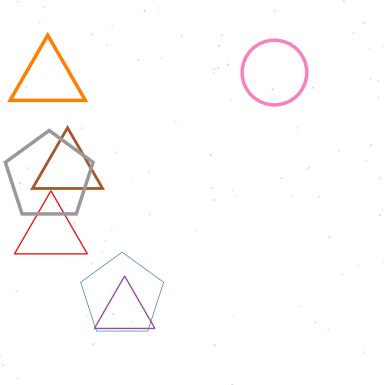[{"shape": "triangle", "thickness": 1, "radius": 0.55, "center": [0.132, 0.395]}, {"shape": "pentagon", "thickness": 0.5, "radius": 0.57, "center": [0.317, 0.232]}, {"shape": "triangle", "thickness": 1, "radius": 0.45, "center": [0.324, 0.192]}, {"shape": "triangle", "thickness": 2.5, "radius": 0.56, "center": [0.124, 0.796]}, {"shape": "triangle", "thickness": 2, "radius": 0.53, "center": [0.175, 0.563]}, {"shape": "circle", "thickness": 2.5, "radius": 0.42, "center": [0.713, 0.812]}, {"shape": "pentagon", "thickness": 2.5, "radius": 0.6, "center": [0.128, 0.541]}]